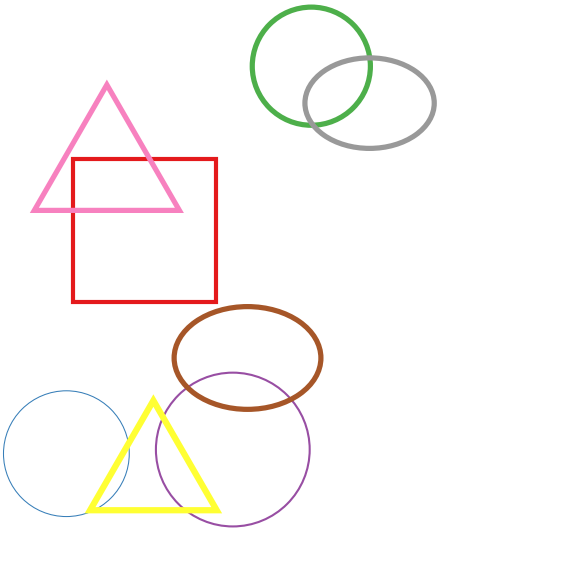[{"shape": "square", "thickness": 2, "radius": 0.62, "center": [0.25, 0.599]}, {"shape": "circle", "thickness": 0.5, "radius": 0.54, "center": [0.115, 0.214]}, {"shape": "circle", "thickness": 2.5, "radius": 0.51, "center": [0.539, 0.885]}, {"shape": "circle", "thickness": 1, "radius": 0.67, "center": [0.403, 0.221]}, {"shape": "triangle", "thickness": 3, "radius": 0.63, "center": [0.266, 0.179]}, {"shape": "oval", "thickness": 2.5, "radius": 0.64, "center": [0.429, 0.379]}, {"shape": "triangle", "thickness": 2.5, "radius": 0.73, "center": [0.185, 0.707]}, {"shape": "oval", "thickness": 2.5, "radius": 0.56, "center": [0.64, 0.821]}]